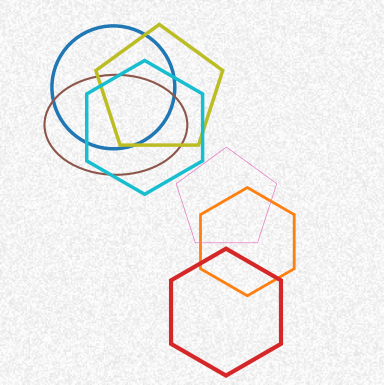[{"shape": "circle", "thickness": 2.5, "radius": 0.8, "center": [0.294, 0.773]}, {"shape": "hexagon", "thickness": 2, "radius": 0.7, "center": [0.642, 0.372]}, {"shape": "hexagon", "thickness": 3, "radius": 0.82, "center": [0.587, 0.189]}, {"shape": "oval", "thickness": 1.5, "radius": 0.93, "center": [0.301, 0.676]}, {"shape": "pentagon", "thickness": 0.5, "radius": 0.69, "center": [0.588, 0.481]}, {"shape": "pentagon", "thickness": 2.5, "radius": 0.87, "center": [0.414, 0.763]}, {"shape": "hexagon", "thickness": 2.5, "radius": 0.87, "center": [0.376, 0.669]}]